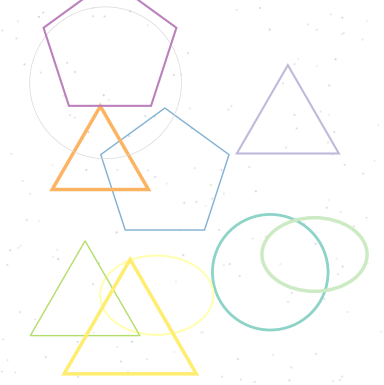[{"shape": "circle", "thickness": 2, "radius": 0.75, "center": [0.702, 0.293]}, {"shape": "oval", "thickness": 1.5, "radius": 0.74, "center": [0.407, 0.233]}, {"shape": "triangle", "thickness": 1.5, "radius": 0.76, "center": [0.748, 0.678]}, {"shape": "pentagon", "thickness": 1, "radius": 0.88, "center": [0.428, 0.544]}, {"shape": "triangle", "thickness": 2.5, "radius": 0.72, "center": [0.261, 0.58]}, {"shape": "triangle", "thickness": 1, "radius": 0.82, "center": [0.221, 0.21]}, {"shape": "circle", "thickness": 0.5, "radius": 0.99, "center": [0.274, 0.785]}, {"shape": "pentagon", "thickness": 1.5, "radius": 0.91, "center": [0.286, 0.872]}, {"shape": "oval", "thickness": 2.5, "radius": 0.68, "center": [0.817, 0.339]}, {"shape": "triangle", "thickness": 2.5, "radius": 0.99, "center": [0.338, 0.128]}]